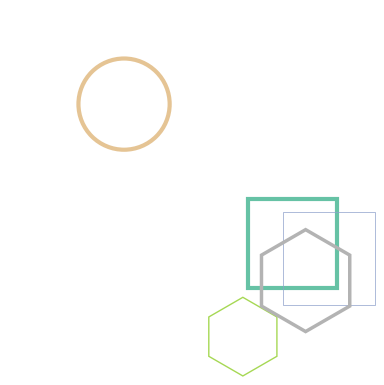[{"shape": "square", "thickness": 3, "radius": 0.58, "center": [0.759, 0.368]}, {"shape": "square", "thickness": 0.5, "radius": 0.6, "center": [0.855, 0.328]}, {"shape": "hexagon", "thickness": 1, "radius": 0.51, "center": [0.631, 0.126]}, {"shape": "circle", "thickness": 3, "radius": 0.59, "center": [0.322, 0.73]}, {"shape": "hexagon", "thickness": 2.5, "radius": 0.66, "center": [0.794, 0.271]}]